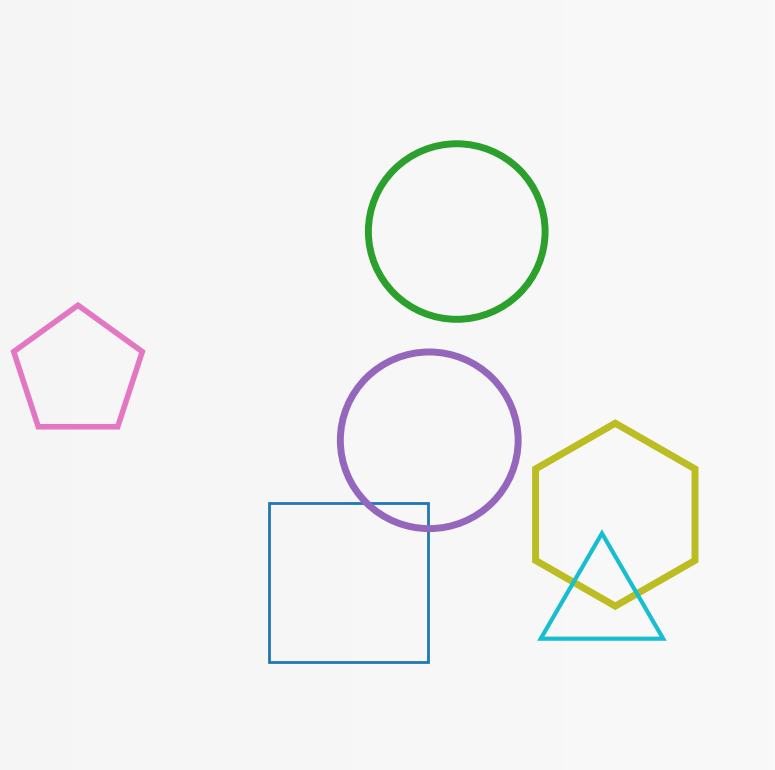[{"shape": "square", "thickness": 1, "radius": 0.52, "center": [0.45, 0.243]}, {"shape": "circle", "thickness": 2.5, "radius": 0.57, "center": [0.589, 0.699]}, {"shape": "circle", "thickness": 2.5, "radius": 0.57, "center": [0.554, 0.428]}, {"shape": "pentagon", "thickness": 2, "radius": 0.44, "center": [0.101, 0.516]}, {"shape": "hexagon", "thickness": 2.5, "radius": 0.59, "center": [0.794, 0.332]}, {"shape": "triangle", "thickness": 1.5, "radius": 0.46, "center": [0.777, 0.216]}]